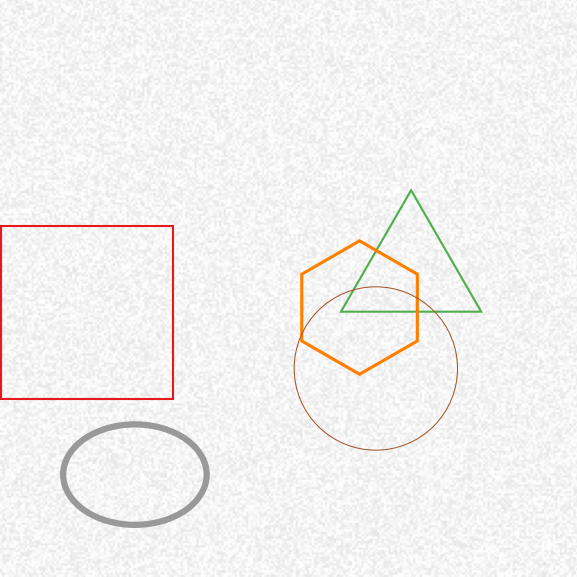[{"shape": "square", "thickness": 1, "radius": 0.75, "center": [0.151, 0.458]}, {"shape": "triangle", "thickness": 1, "radius": 0.7, "center": [0.712, 0.53]}, {"shape": "hexagon", "thickness": 1.5, "radius": 0.58, "center": [0.623, 0.467]}, {"shape": "circle", "thickness": 0.5, "radius": 0.71, "center": [0.651, 0.361]}, {"shape": "oval", "thickness": 3, "radius": 0.62, "center": [0.234, 0.177]}]